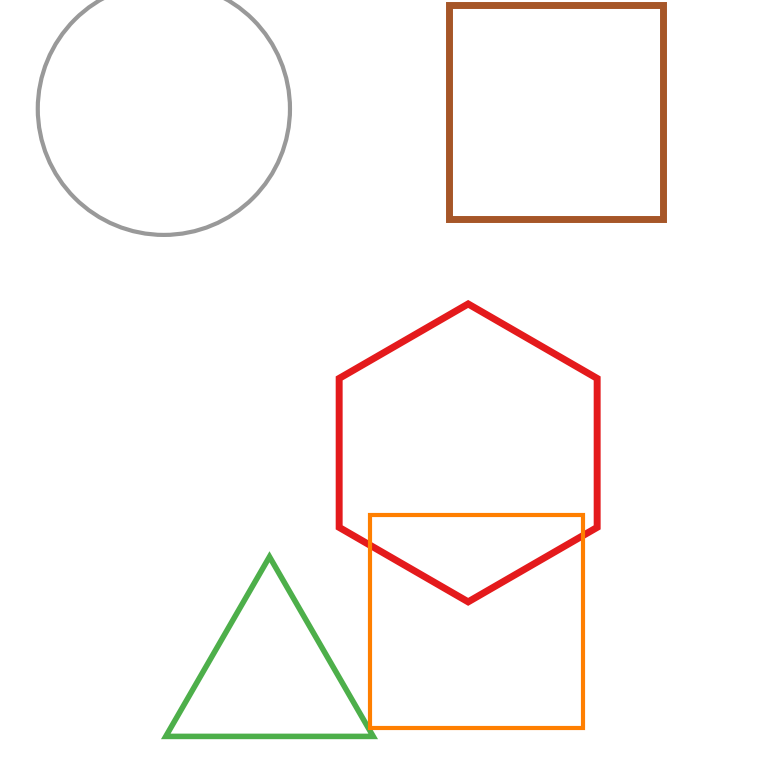[{"shape": "hexagon", "thickness": 2.5, "radius": 0.97, "center": [0.608, 0.412]}, {"shape": "triangle", "thickness": 2, "radius": 0.78, "center": [0.35, 0.121]}, {"shape": "square", "thickness": 1.5, "radius": 0.69, "center": [0.618, 0.193]}, {"shape": "square", "thickness": 2.5, "radius": 0.69, "center": [0.722, 0.855]}, {"shape": "circle", "thickness": 1.5, "radius": 0.82, "center": [0.213, 0.859]}]